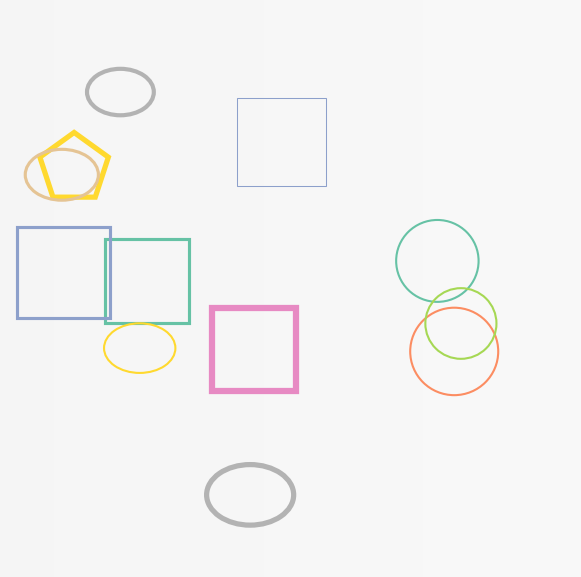[{"shape": "circle", "thickness": 1, "radius": 0.35, "center": [0.752, 0.547]}, {"shape": "square", "thickness": 1.5, "radius": 0.36, "center": [0.253, 0.513]}, {"shape": "circle", "thickness": 1, "radius": 0.38, "center": [0.781, 0.391]}, {"shape": "square", "thickness": 1.5, "radius": 0.4, "center": [0.109, 0.527]}, {"shape": "square", "thickness": 0.5, "radius": 0.38, "center": [0.484, 0.754]}, {"shape": "square", "thickness": 3, "radius": 0.36, "center": [0.437, 0.394]}, {"shape": "circle", "thickness": 1, "radius": 0.31, "center": [0.793, 0.439]}, {"shape": "oval", "thickness": 1, "radius": 0.31, "center": [0.24, 0.396]}, {"shape": "pentagon", "thickness": 2.5, "radius": 0.31, "center": [0.128, 0.708]}, {"shape": "oval", "thickness": 1.5, "radius": 0.31, "center": [0.106, 0.697]}, {"shape": "oval", "thickness": 2, "radius": 0.29, "center": [0.207, 0.84]}, {"shape": "oval", "thickness": 2.5, "radius": 0.37, "center": [0.43, 0.142]}]